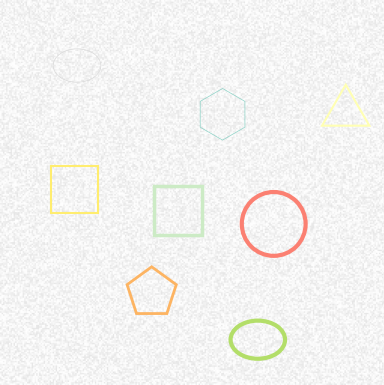[{"shape": "hexagon", "thickness": 0.5, "radius": 0.34, "center": [0.578, 0.703]}, {"shape": "triangle", "thickness": 1.5, "radius": 0.35, "center": [0.898, 0.709]}, {"shape": "circle", "thickness": 3, "radius": 0.41, "center": [0.711, 0.418]}, {"shape": "pentagon", "thickness": 2, "radius": 0.34, "center": [0.394, 0.24]}, {"shape": "oval", "thickness": 3, "radius": 0.35, "center": [0.67, 0.118]}, {"shape": "oval", "thickness": 0.5, "radius": 0.31, "center": [0.2, 0.83]}, {"shape": "square", "thickness": 2.5, "radius": 0.32, "center": [0.462, 0.453]}, {"shape": "square", "thickness": 1.5, "radius": 0.3, "center": [0.194, 0.508]}]